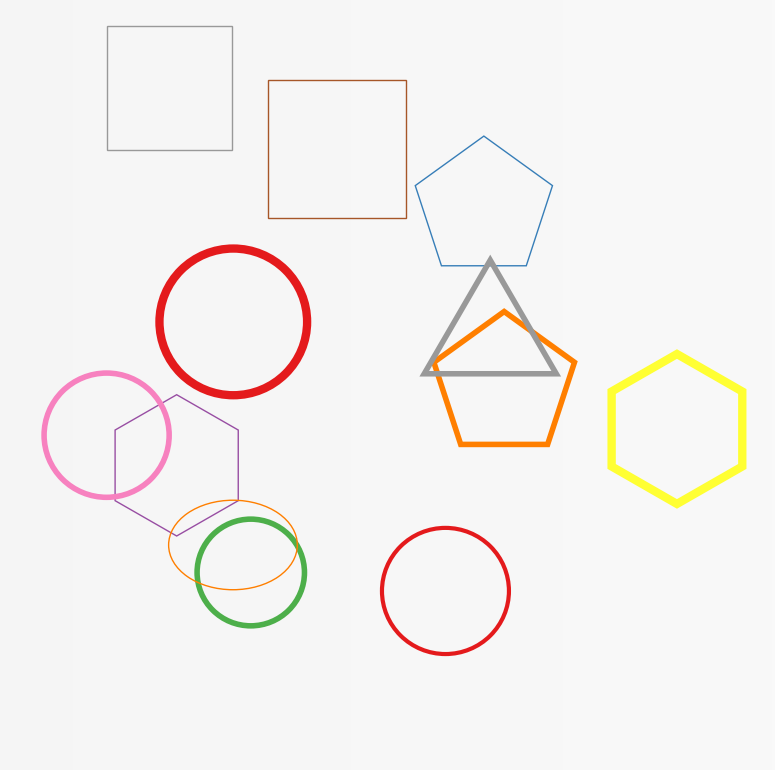[{"shape": "circle", "thickness": 1.5, "radius": 0.41, "center": [0.575, 0.233]}, {"shape": "circle", "thickness": 3, "radius": 0.48, "center": [0.301, 0.582]}, {"shape": "pentagon", "thickness": 0.5, "radius": 0.47, "center": [0.624, 0.73]}, {"shape": "circle", "thickness": 2, "radius": 0.35, "center": [0.324, 0.257]}, {"shape": "hexagon", "thickness": 0.5, "radius": 0.46, "center": [0.228, 0.396]}, {"shape": "oval", "thickness": 0.5, "radius": 0.42, "center": [0.301, 0.292]}, {"shape": "pentagon", "thickness": 2, "radius": 0.48, "center": [0.651, 0.5]}, {"shape": "hexagon", "thickness": 3, "radius": 0.49, "center": [0.873, 0.443]}, {"shape": "square", "thickness": 0.5, "radius": 0.45, "center": [0.435, 0.806]}, {"shape": "circle", "thickness": 2, "radius": 0.4, "center": [0.138, 0.435]}, {"shape": "triangle", "thickness": 2, "radius": 0.49, "center": [0.633, 0.564]}, {"shape": "square", "thickness": 0.5, "radius": 0.4, "center": [0.219, 0.886]}]